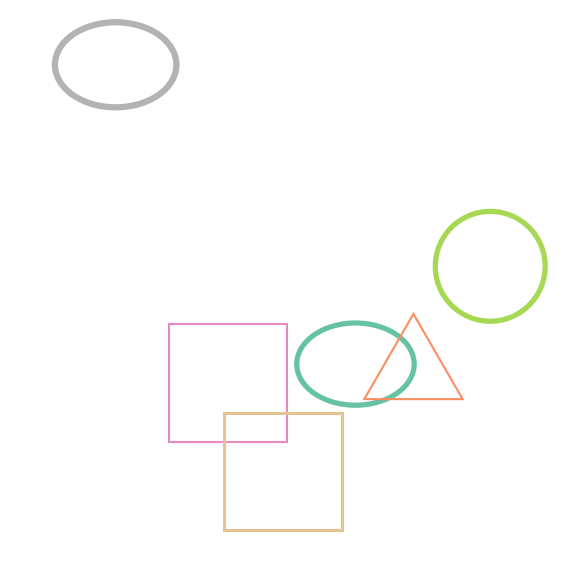[{"shape": "oval", "thickness": 2.5, "radius": 0.51, "center": [0.616, 0.369]}, {"shape": "triangle", "thickness": 1, "radius": 0.49, "center": [0.716, 0.357]}, {"shape": "square", "thickness": 1, "radius": 0.51, "center": [0.395, 0.336]}, {"shape": "circle", "thickness": 2.5, "radius": 0.48, "center": [0.849, 0.538]}, {"shape": "square", "thickness": 1.5, "radius": 0.51, "center": [0.49, 0.183]}, {"shape": "oval", "thickness": 3, "radius": 0.53, "center": [0.2, 0.887]}]